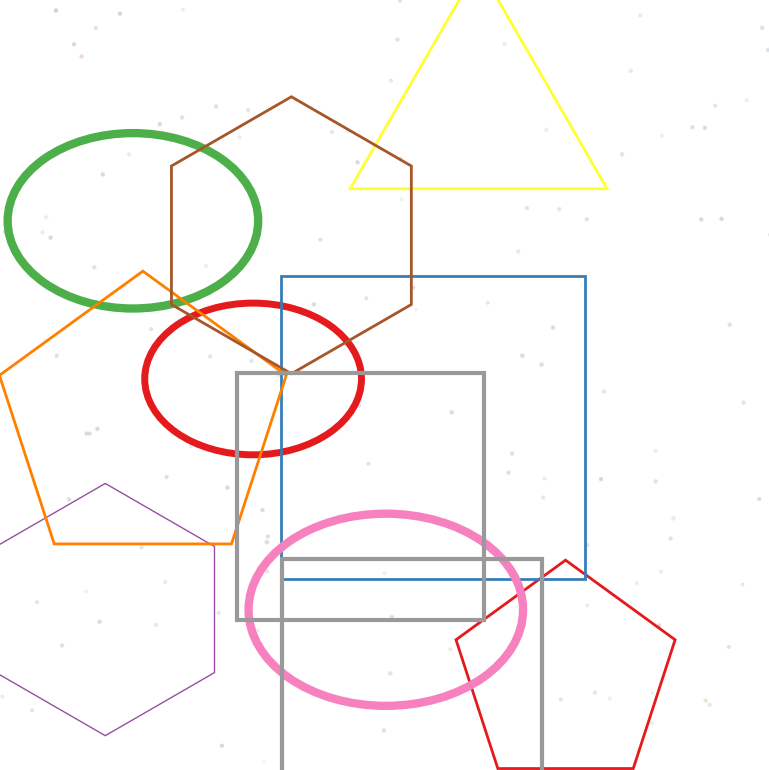[{"shape": "pentagon", "thickness": 1, "radius": 0.75, "center": [0.734, 0.123]}, {"shape": "oval", "thickness": 2.5, "radius": 0.7, "center": [0.329, 0.508]}, {"shape": "square", "thickness": 1, "radius": 0.99, "center": [0.562, 0.445]}, {"shape": "oval", "thickness": 3, "radius": 0.81, "center": [0.173, 0.713]}, {"shape": "hexagon", "thickness": 0.5, "radius": 0.82, "center": [0.137, 0.208]}, {"shape": "pentagon", "thickness": 1, "radius": 0.98, "center": [0.186, 0.452]}, {"shape": "triangle", "thickness": 1, "radius": 0.96, "center": [0.622, 0.851]}, {"shape": "hexagon", "thickness": 1, "radius": 0.9, "center": [0.378, 0.694]}, {"shape": "oval", "thickness": 3, "radius": 0.89, "center": [0.501, 0.208]}, {"shape": "square", "thickness": 1.5, "radius": 0.8, "center": [0.468, 0.356]}, {"shape": "square", "thickness": 1.5, "radius": 0.84, "center": [0.535, 0.105]}]